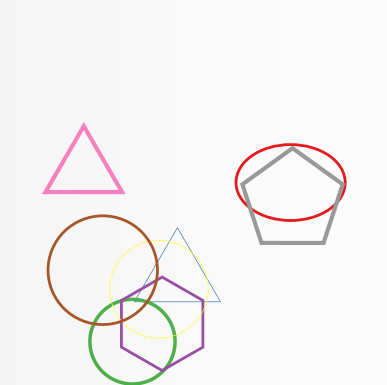[{"shape": "oval", "thickness": 2, "radius": 0.7, "center": [0.75, 0.526]}, {"shape": "triangle", "thickness": 0.5, "radius": 0.64, "center": [0.458, 0.28]}, {"shape": "circle", "thickness": 2.5, "radius": 0.55, "center": [0.342, 0.113]}, {"shape": "hexagon", "thickness": 2, "radius": 0.61, "center": [0.418, 0.159]}, {"shape": "circle", "thickness": 0.5, "radius": 0.64, "center": [0.41, 0.249]}, {"shape": "circle", "thickness": 2, "radius": 0.71, "center": [0.265, 0.298]}, {"shape": "triangle", "thickness": 3, "radius": 0.57, "center": [0.216, 0.558]}, {"shape": "pentagon", "thickness": 3, "radius": 0.68, "center": [0.755, 0.479]}]